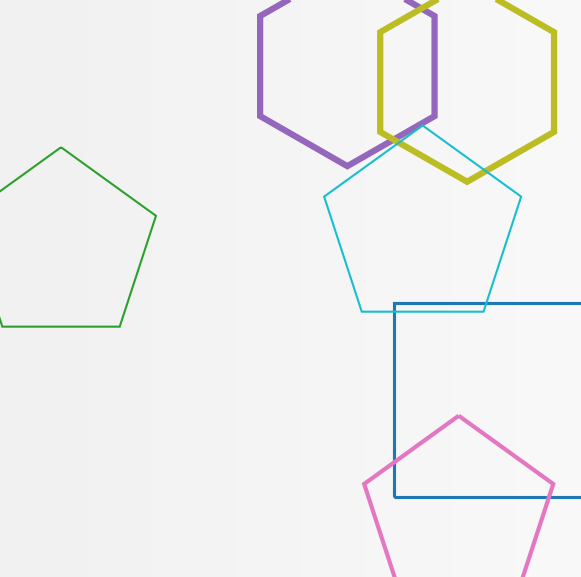[{"shape": "square", "thickness": 1.5, "radius": 0.84, "center": [0.846, 0.307]}, {"shape": "pentagon", "thickness": 1, "radius": 0.86, "center": [0.105, 0.572]}, {"shape": "hexagon", "thickness": 3, "radius": 0.87, "center": [0.598, 0.885]}, {"shape": "pentagon", "thickness": 2, "radius": 0.86, "center": [0.789, 0.108]}, {"shape": "hexagon", "thickness": 3, "radius": 0.86, "center": [0.804, 0.857]}, {"shape": "pentagon", "thickness": 1, "radius": 0.89, "center": [0.727, 0.604]}]